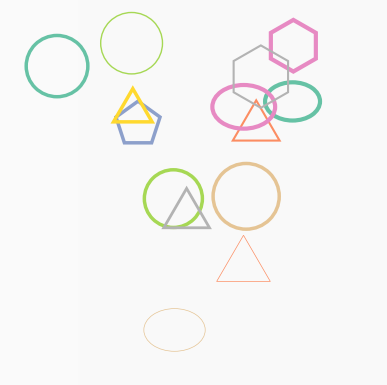[{"shape": "oval", "thickness": 3, "radius": 0.35, "center": [0.755, 0.737]}, {"shape": "circle", "thickness": 2.5, "radius": 0.4, "center": [0.147, 0.828]}, {"shape": "triangle", "thickness": 0.5, "radius": 0.4, "center": [0.628, 0.309]}, {"shape": "triangle", "thickness": 1.5, "radius": 0.35, "center": [0.661, 0.67]}, {"shape": "pentagon", "thickness": 2.5, "radius": 0.3, "center": [0.356, 0.677]}, {"shape": "hexagon", "thickness": 3, "radius": 0.34, "center": [0.757, 0.881]}, {"shape": "oval", "thickness": 3, "radius": 0.41, "center": [0.629, 0.723]}, {"shape": "circle", "thickness": 2.5, "radius": 0.37, "center": [0.447, 0.484]}, {"shape": "circle", "thickness": 1, "radius": 0.4, "center": [0.34, 0.888]}, {"shape": "triangle", "thickness": 2.5, "radius": 0.29, "center": [0.343, 0.712]}, {"shape": "circle", "thickness": 2.5, "radius": 0.43, "center": [0.635, 0.49]}, {"shape": "oval", "thickness": 0.5, "radius": 0.4, "center": [0.45, 0.143]}, {"shape": "triangle", "thickness": 2, "radius": 0.34, "center": [0.482, 0.442]}, {"shape": "hexagon", "thickness": 1.5, "radius": 0.41, "center": [0.673, 0.801]}]